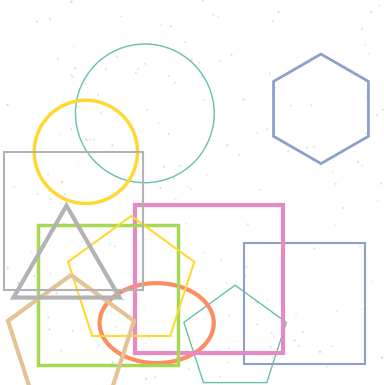[{"shape": "pentagon", "thickness": 1, "radius": 0.7, "center": [0.611, 0.119]}, {"shape": "circle", "thickness": 1, "radius": 0.9, "center": [0.376, 0.706]}, {"shape": "oval", "thickness": 3, "radius": 0.74, "center": [0.407, 0.161]}, {"shape": "square", "thickness": 1.5, "radius": 0.79, "center": [0.791, 0.211]}, {"shape": "hexagon", "thickness": 2, "radius": 0.71, "center": [0.834, 0.717]}, {"shape": "square", "thickness": 3, "radius": 0.96, "center": [0.543, 0.274]}, {"shape": "square", "thickness": 2.5, "radius": 0.91, "center": [0.281, 0.233]}, {"shape": "pentagon", "thickness": 1.5, "radius": 0.86, "center": [0.341, 0.267]}, {"shape": "circle", "thickness": 2.5, "radius": 0.67, "center": [0.223, 0.605]}, {"shape": "pentagon", "thickness": 3, "radius": 0.86, "center": [0.184, 0.113]}, {"shape": "square", "thickness": 1.5, "radius": 0.9, "center": [0.191, 0.426]}, {"shape": "triangle", "thickness": 3, "radius": 0.8, "center": [0.173, 0.307]}]